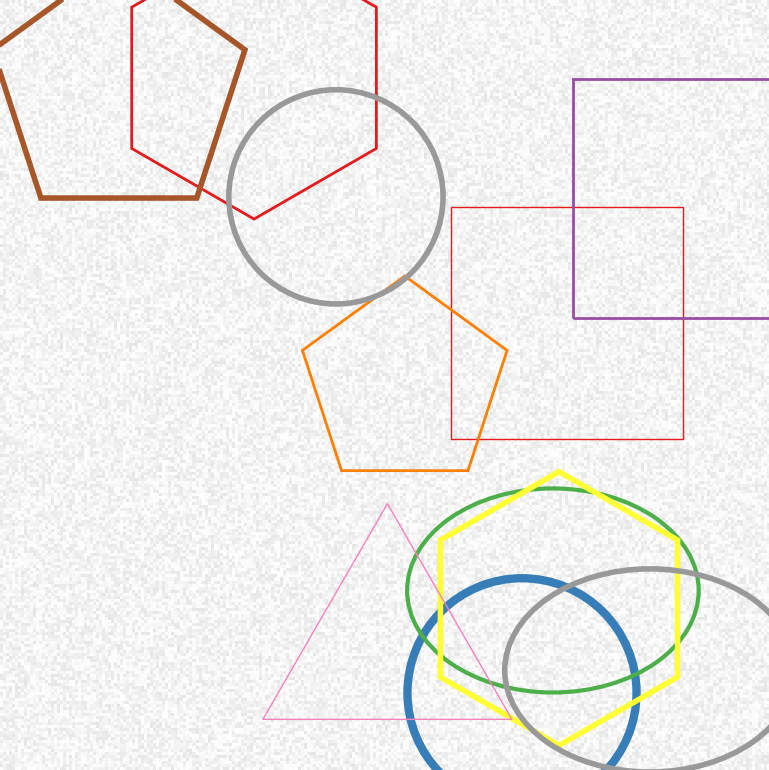[{"shape": "square", "thickness": 0.5, "radius": 0.75, "center": [0.736, 0.58]}, {"shape": "hexagon", "thickness": 1, "radius": 0.92, "center": [0.33, 0.899]}, {"shape": "circle", "thickness": 3, "radius": 0.74, "center": [0.678, 0.1]}, {"shape": "oval", "thickness": 1.5, "radius": 0.95, "center": [0.718, 0.233]}, {"shape": "square", "thickness": 1, "radius": 0.77, "center": [0.899, 0.742]}, {"shape": "pentagon", "thickness": 1, "radius": 0.7, "center": [0.526, 0.502]}, {"shape": "hexagon", "thickness": 2, "radius": 0.89, "center": [0.726, 0.21]}, {"shape": "pentagon", "thickness": 2, "radius": 0.86, "center": [0.154, 0.882]}, {"shape": "triangle", "thickness": 0.5, "radius": 0.93, "center": [0.503, 0.159]}, {"shape": "circle", "thickness": 2, "radius": 0.7, "center": [0.436, 0.744]}, {"shape": "oval", "thickness": 2, "radius": 0.94, "center": [0.844, 0.129]}]